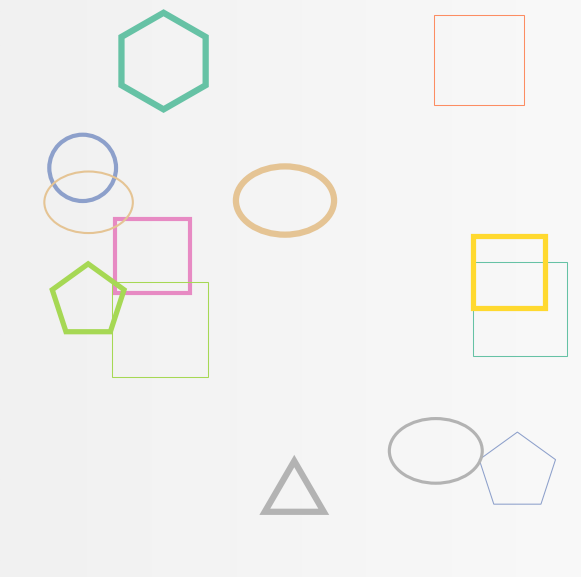[{"shape": "hexagon", "thickness": 3, "radius": 0.42, "center": [0.281, 0.893]}, {"shape": "square", "thickness": 0.5, "radius": 0.4, "center": [0.894, 0.464]}, {"shape": "square", "thickness": 0.5, "radius": 0.39, "center": [0.824, 0.896]}, {"shape": "circle", "thickness": 2, "radius": 0.29, "center": [0.142, 0.708]}, {"shape": "pentagon", "thickness": 0.5, "radius": 0.34, "center": [0.89, 0.182]}, {"shape": "square", "thickness": 2, "radius": 0.32, "center": [0.262, 0.556]}, {"shape": "square", "thickness": 0.5, "radius": 0.41, "center": [0.275, 0.428]}, {"shape": "pentagon", "thickness": 2.5, "radius": 0.32, "center": [0.152, 0.477]}, {"shape": "square", "thickness": 2.5, "radius": 0.31, "center": [0.876, 0.529]}, {"shape": "oval", "thickness": 1, "radius": 0.38, "center": [0.152, 0.649]}, {"shape": "oval", "thickness": 3, "radius": 0.42, "center": [0.49, 0.652]}, {"shape": "triangle", "thickness": 3, "radius": 0.29, "center": [0.506, 0.142]}, {"shape": "oval", "thickness": 1.5, "radius": 0.4, "center": [0.75, 0.218]}]